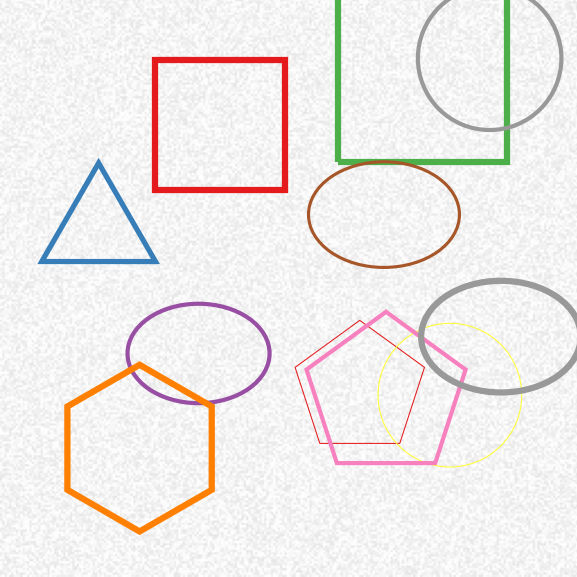[{"shape": "pentagon", "thickness": 0.5, "radius": 0.59, "center": [0.623, 0.327]}, {"shape": "square", "thickness": 3, "radius": 0.56, "center": [0.381, 0.783]}, {"shape": "triangle", "thickness": 2.5, "radius": 0.57, "center": [0.171, 0.603]}, {"shape": "square", "thickness": 3, "radius": 0.73, "center": [0.731, 0.864]}, {"shape": "oval", "thickness": 2, "radius": 0.61, "center": [0.344, 0.387]}, {"shape": "hexagon", "thickness": 3, "radius": 0.72, "center": [0.242, 0.223]}, {"shape": "circle", "thickness": 0.5, "radius": 0.62, "center": [0.779, 0.315]}, {"shape": "oval", "thickness": 1.5, "radius": 0.65, "center": [0.665, 0.628]}, {"shape": "pentagon", "thickness": 2, "radius": 0.72, "center": [0.668, 0.314]}, {"shape": "circle", "thickness": 2, "radius": 0.62, "center": [0.848, 0.898]}, {"shape": "oval", "thickness": 3, "radius": 0.69, "center": [0.867, 0.416]}]